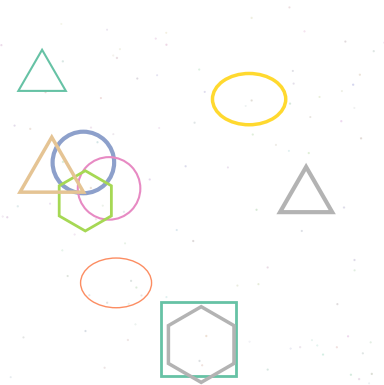[{"shape": "triangle", "thickness": 1.5, "radius": 0.36, "center": [0.109, 0.799]}, {"shape": "square", "thickness": 2, "radius": 0.48, "center": [0.515, 0.12]}, {"shape": "oval", "thickness": 1, "radius": 0.46, "center": [0.301, 0.265]}, {"shape": "circle", "thickness": 3, "radius": 0.4, "center": [0.217, 0.578]}, {"shape": "circle", "thickness": 1.5, "radius": 0.41, "center": [0.283, 0.511]}, {"shape": "hexagon", "thickness": 2, "radius": 0.39, "center": [0.222, 0.478]}, {"shape": "oval", "thickness": 2.5, "radius": 0.48, "center": [0.647, 0.743]}, {"shape": "triangle", "thickness": 2.5, "radius": 0.48, "center": [0.134, 0.548]}, {"shape": "triangle", "thickness": 3, "radius": 0.39, "center": [0.795, 0.488]}, {"shape": "hexagon", "thickness": 2.5, "radius": 0.49, "center": [0.523, 0.105]}]